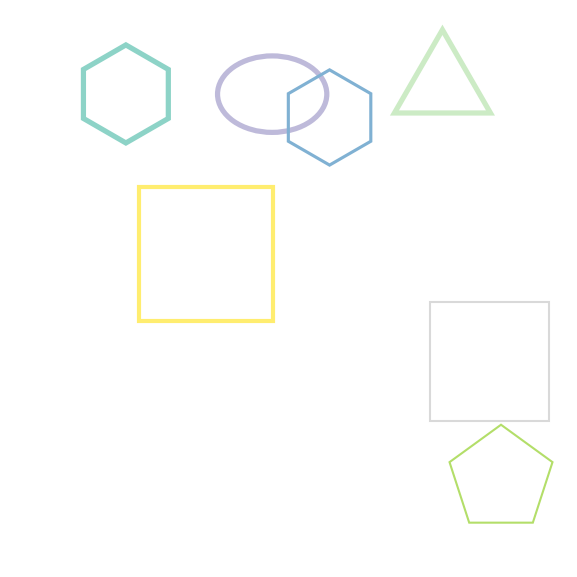[{"shape": "hexagon", "thickness": 2.5, "radius": 0.42, "center": [0.218, 0.836]}, {"shape": "oval", "thickness": 2.5, "radius": 0.47, "center": [0.471, 0.836]}, {"shape": "hexagon", "thickness": 1.5, "radius": 0.41, "center": [0.571, 0.796]}, {"shape": "pentagon", "thickness": 1, "radius": 0.47, "center": [0.868, 0.17]}, {"shape": "square", "thickness": 1, "radius": 0.52, "center": [0.847, 0.374]}, {"shape": "triangle", "thickness": 2.5, "radius": 0.48, "center": [0.766, 0.851]}, {"shape": "square", "thickness": 2, "radius": 0.58, "center": [0.357, 0.559]}]